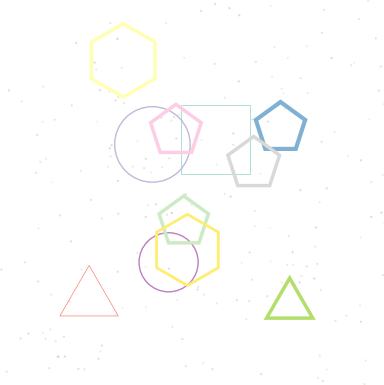[{"shape": "square", "thickness": 0.5, "radius": 0.45, "center": [0.559, 0.638]}, {"shape": "hexagon", "thickness": 2.5, "radius": 0.48, "center": [0.32, 0.843]}, {"shape": "circle", "thickness": 1, "radius": 0.49, "center": [0.396, 0.625]}, {"shape": "triangle", "thickness": 0.5, "radius": 0.44, "center": [0.231, 0.223]}, {"shape": "pentagon", "thickness": 3, "radius": 0.34, "center": [0.729, 0.668]}, {"shape": "triangle", "thickness": 2.5, "radius": 0.35, "center": [0.752, 0.208]}, {"shape": "pentagon", "thickness": 2.5, "radius": 0.35, "center": [0.457, 0.66]}, {"shape": "pentagon", "thickness": 2.5, "radius": 0.35, "center": [0.659, 0.575]}, {"shape": "circle", "thickness": 1, "radius": 0.38, "center": [0.438, 0.319]}, {"shape": "pentagon", "thickness": 2.5, "radius": 0.34, "center": [0.477, 0.424]}, {"shape": "hexagon", "thickness": 2, "radius": 0.46, "center": [0.487, 0.351]}]